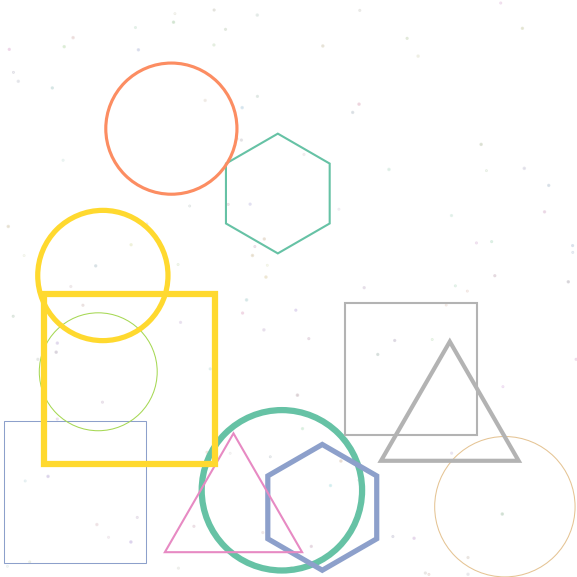[{"shape": "circle", "thickness": 3, "radius": 0.69, "center": [0.488, 0.15]}, {"shape": "hexagon", "thickness": 1, "radius": 0.52, "center": [0.481, 0.664]}, {"shape": "circle", "thickness": 1.5, "radius": 0.57, "center": [0.297, 0.776]}, {"shape": "square", "thickness": 0.5, "radius": 0.61, "center": [0.13, 0.148]}, {"shape": "hexagon", "thickness": 2.5, "radius": 0.54, "center": [0.558, 0.121]}, {"shape": "triangle", "thickness": 1, "radius": 0.69, "center": [0.404, 0.112]}, {"shape": "circle", "thickness": 0.5, "radius": 0.51, "center": [0.17, 0.355]}, {"shape": "square", "thickness": 3, "radius": 0.74, "center": [0.224, 0.343]}, {"shape": "circle", "thickness": 2.5, "radius": 0.56, "center": [0.178, 0.522]}, {"shape": "circle", "thickness": 0.5, "radius": 0.61, "center": [0.874, 0.122]}, {"shape": "triangle", "thickness": 2, "radius": 0.69, "center": [0.779, 0.27]}, {"shape": "square", "thickness": 1, "radius": 0.57, "center": [0.711, 0.361]}]